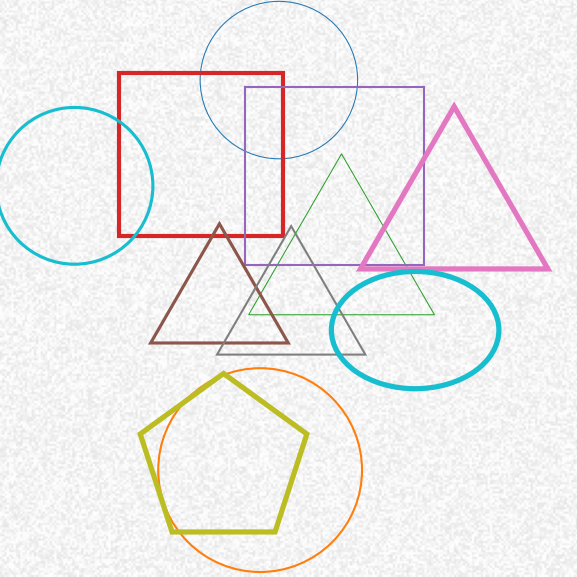[{"shape": "circle", "thickness": 0.5, "radius": 0.68, "center": [0.483, 0.86]}, {"shape": "circle", "thickness": 1, "radius": 0.88, "center": [0.45, 0.185]}, {"shape": "triangle", "thickness": 0.5, "radius": 0.93, "center": [0.591, 0.547]}, {"shape": "square", "thickness": 2, "radius": 0.71, "center": [0.348, 0.731]}, {"shape": "square", "thickness": 1, "radius": 0.77, "center": [0.579, 0.694]}, {"shape": "triangle", "thickness": 1.5, "radius": 0.69, "center": [0.38, 0.474]}, {"shape": "triangle", "thickness": 2.5, "radius": 0.94, "center": [0.786, 0.627]}, {"shape": "triangle", "thickness": 1, "radius": 0.74, "center": [0.504, 0.459]}, {"shape": "pentagon", "thickness": 2.5, "radius": 0.76, "center": [0.387, 0.201]}, {"shape": "oval", "thickness": 2.5, "radius": 0.73, "center": [0.719, 0.428]}, {"shape": "circle", "thickness": 1.5, "radius": 0.68, "center": [0.129, 0.677]}]